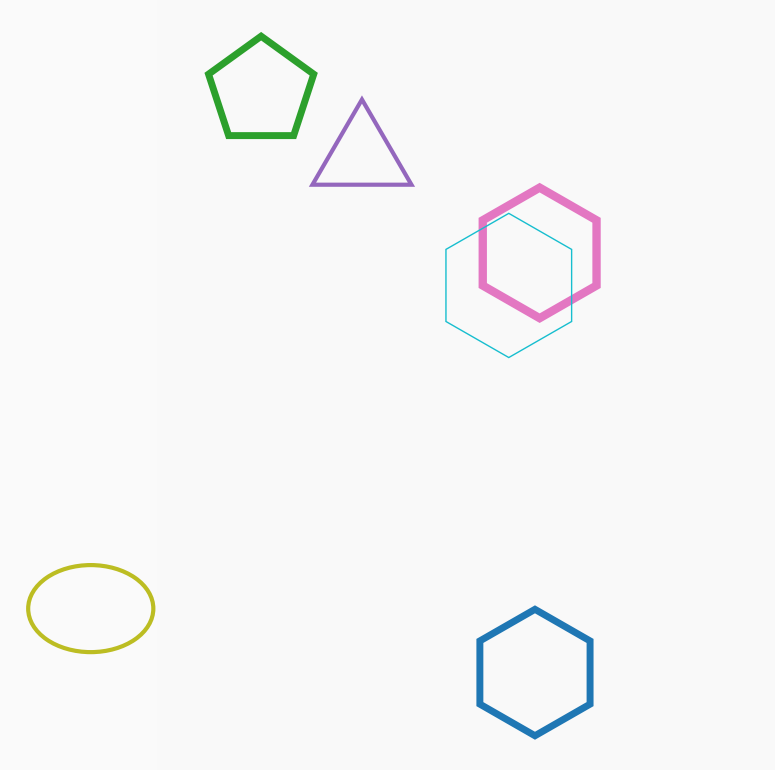[{"shape": "hexagon", "thickness": 2.5, "radius": 0.41, "center": [0.69, 0.127]}, {"shape": "pentagon", "thickness": 2.5, "radius": 0.36, "center": [0.337, 0.882]}, {"shape": "triangle", "thickness": 1.5, "radius": 0.37, "center": [0.467, 0.797]}, {"shape": "hexagon", "thickness": 3, "radius": 0.42, "center": [0.696, 0.672]}, {"shape": "oval", "thickness": 1.5, "radius": 0.4, "center": [0.117, 0.21]}, {"shape": "hexagon", "thickness": 0.5, "radius": 0.47, "center": [0.657, 0.629]}]